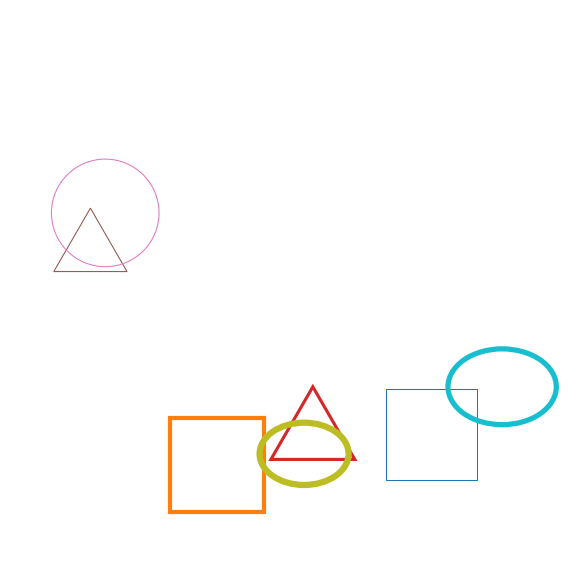[{"shape": "square", "thickness": 0.5, "radius": 0.39, "center": [0.747, 0.247]}, {"shape": "square", "thickness": 2, "radius": 0.41, "center": [0.375, 0.194]}, {"shape": "triangle", "thickness": 1.5, "radius": 0.42, "center": [0.542, 0.246]}, {"shape": "triangle", "thickness": 0.5, "radius": 0.37, "center": [0.157, 0.565]}, {"shape": "circle", "thickness": 0.5, "radius": 0.47, "center": [0.182, 0.63]}, {"shape": "oval", "thickness": 3, "radius": 0.39, "center": [0.527, 0.213]}, {"shape": "oval", "thickness": 2.5, "radius": 0.47, "center": [0.87, 0.329]}]